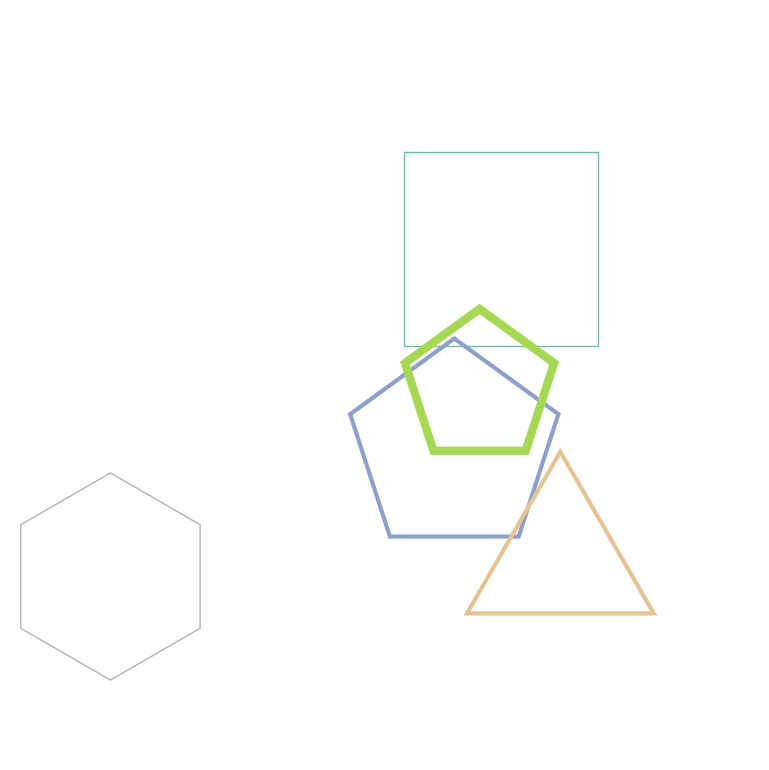[{"shape": "square", "thickness": 0.5, "radius": 0.63, "center": [0.651, 0.677]}, {"shape": "pentagon", "thickness": 1.5, "radius": 0.71, "center": [0.59, 0.418]}, {"shape": "pentagon", "thickness": 3, "radius": 0.51, "center": [0.623, 0.497]}, {"shape": "triangle", "thickness": 1.5, "radius": 0.7, "center": [0.728, 0.273]}, {"shape": "hexagon", "thickness": 0.5, "radius": 0.67, "center": [0.143, 0.251]}]